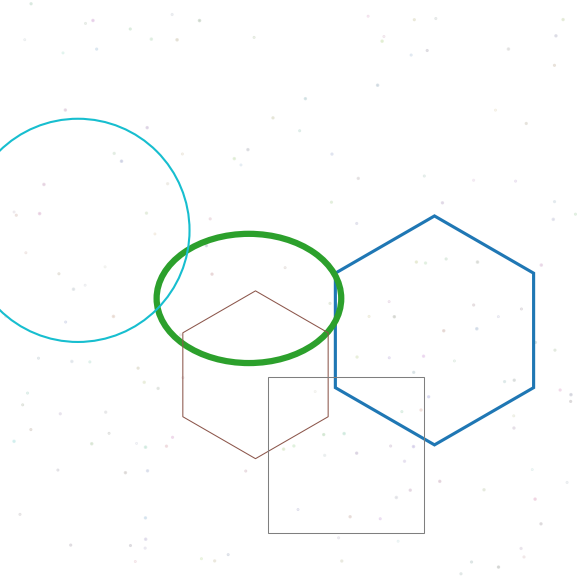[{"shape": "hexagon", "thickness": 1.5, "radius": 0.99, "center": [0.752, 0.427]}, {"shape": "oval", "thickness": 3, "radius": 0.8, "center": [0.431, 0.482]}, {"shape": "hexagon", "thickness": 0.5, "radius": 0.73, "center": [0.442, 0.35]}, {"shape": "square", "thickness": 0.5, "radius": 0.67, "center": [0.599, 0.211]}, {"shape": "circle", "thickness": 1, "radius": 0.97, "center": [0.135, 0.6]}]